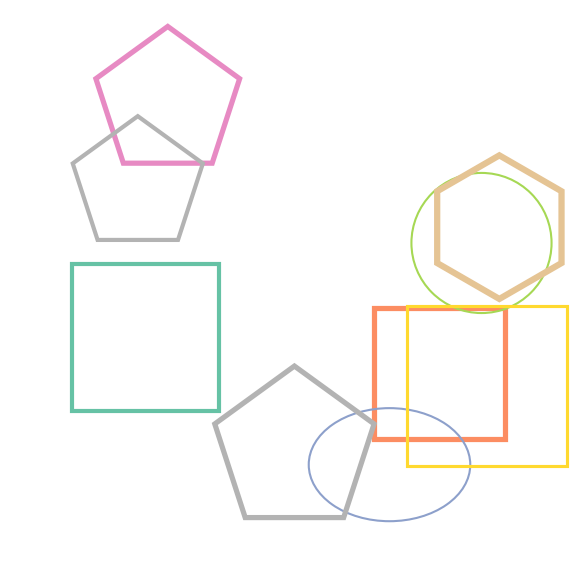[{"shape": "square", "thickness": 2, "radius": 0.63, "center": [0.252, 0.415]}, {"shape": "square", "thickness": 2.5, "radius": 0.57, "center": [0.761, 0.352]}, {"shape": "oval", "thickness": 1, "radius": 0.7, "center": [0.674, 0.195]}, {"shape": "pentagon", "thickness": 2.5, "radius": 0.65, "center": [0.29, 0.822]}, {"shape": "circle", "thickness": 1, "radius": 0.61, "center": [0.834, 0.578]}, {"shape": "square", "thickness": 1.5, "radius": 0.69, "center": [0.843, 0.331]}, {"shape": "hexagon", "thickness": 3, "radius": 0.62, "center": [0.865, 0.606]}, {"shape": "pentagon", "thickness": 2.5, "radius": 0.73, "center": [0.51, 0.22]}, {"shape": "pentagon", "thickness": 2, "radius": 0.59, "center": [0.239, 0.68]}]